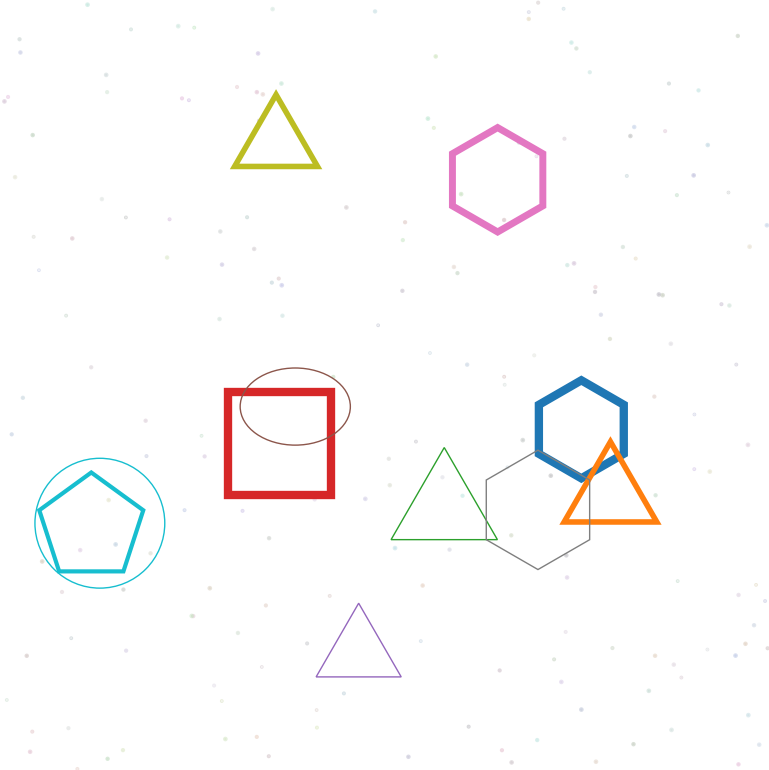[{"shape": "hexagon", "thickness": 3, "radius": 0.32, "center": [0.755, 0.442]}, {"shape": "triangle", "thickness": 2, "radius": 0.35, "center": [0.793, 0.357]}, {"shape": "triangle", "thickness": 0.5, "radius": 0.4, "center": [0.577, 0.339]}, {"shape": "square", "thickness": 3, "radius": 0.33, "center": [0.363, 0.424]}, {"shape": "triangle", "thickness": 0.5, "radius": 0.32, "center": [0.466, 0.153]}, {"shape": "oval", "thickness": 0.5, "radius": 0.36, "center": [0.383, 0.472]}, {"shape": "hexagon", "thickness": 2.5, "radius": 0.34, "center": [0.646, 0.766]}, {"shape": "hexagon", "thickness": 0.5, "radius": 0.39, "center": [0.699, 0.338]}, {"shape": "triangle", "thickness": 2, "radius": 0.31, "center": [0.359, 0.815]}, {"shape": "pentagon", "thickness": 1.5, "radius": 0.35, "center": [0.119, 0.315]}, {"shape": "circle", "thickness": 0.5, "radius": 0.42, "center": [0.13, 0.321]}]